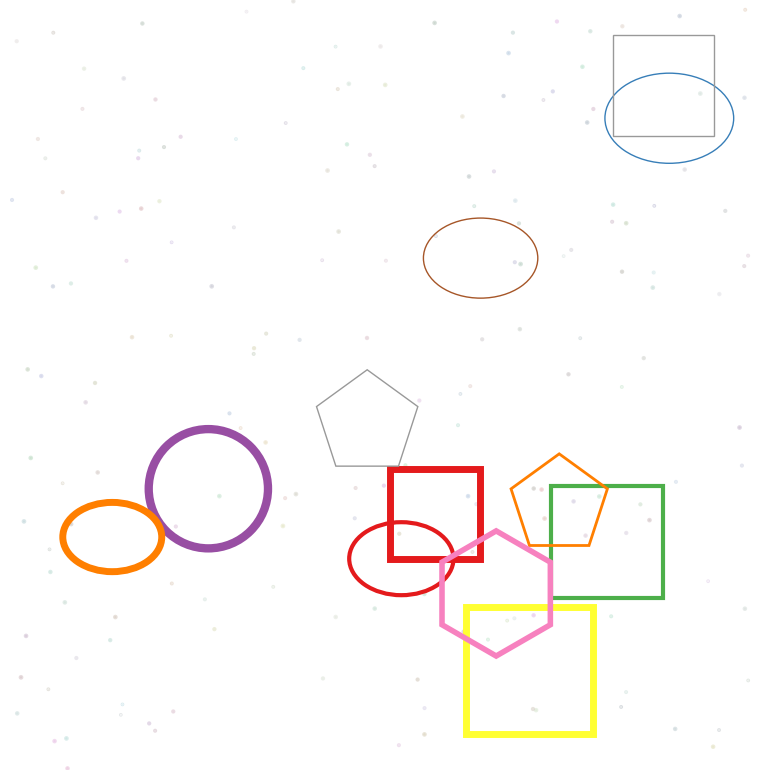[{"shape": "oval", "thickness": 1.5, "radius": 0.34, "center": [0.521, 0.274]}, {"shape": "square", "thickness": 2.5, "radius": 0.29, "center": [0.565, 0.333]}, {"shape": "oval", "thickness": 0.5, "radius": 0.42, "center": [0.869, 0.846]}, {"shape": "square", "thickness": 1.5, "radius": 0.36, "center": [0.788, 0.296]}, {"shape": "circle", "thickness": 3, "radius": 0.39, "center": [0.271, 0.365]}, {"shape": "oval", "thickness": 2.5, "radius": 0.32, "center": [0.146, 0.303]}, {"shape": "pentagon", "thickness": 1, "radius": 0.33, "center": [0.726, 0.345]}, {"shape": "square", "thickness": 2.5, "radius": 0.41, "center": [0.687, 0.129]}, {"shape": "oval", "thickness": 0.5, "radius": 0.37, "center": [0.624, 0.665]}, {"shape": "hexagon", "thickness": 2, "radius": 0.41, "center": [0.644, 0.229]}, {"shape": "square", "thickness": 0.5, "radius": 0.33, "center": [0.862, 0.889]}, {"shape": "pentagon", "thickness": 0.5, "radius": 0.35, "center": [0.477, 0.451]}]